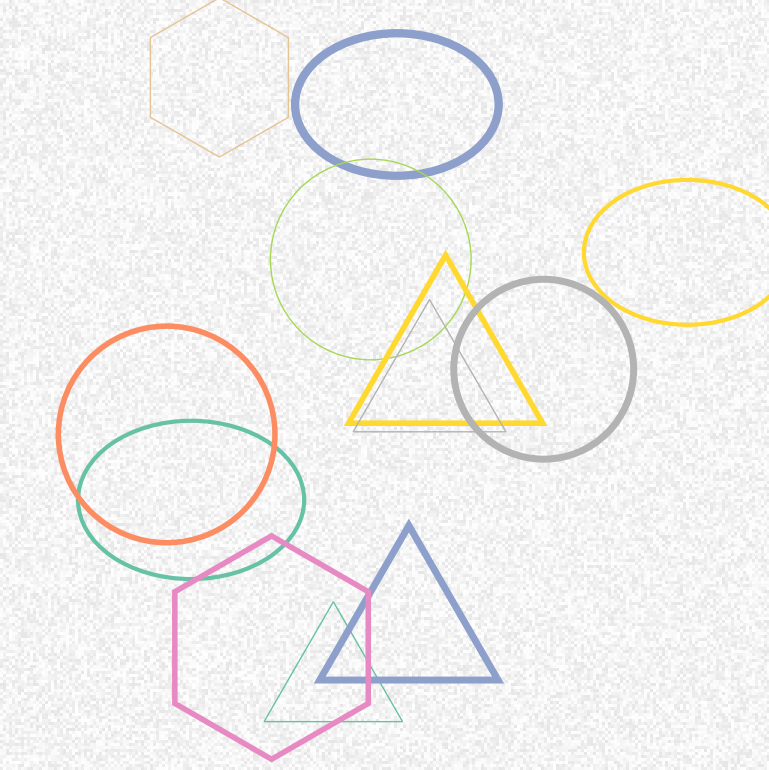[{"shape": "oval", "thickness": 1.5, "radius": 0.73, "center": [0.248, 0.351]}, {"shape": "triangle", "thickness": 0.5, "radius": 0.52, "center": [0.433, 0.115]}, {"shape": "circle", "thickness": 2, "radius": 0.7, "center": [0.216, 0.436]}, {"shape": "oval", "thickness": 3, "radius": 0.66, "center": [0.515, 0.864]}, {"shape": "triangle", "thickness": 2.5, "radius": 0.67, "center": [0.531, 0.184]}, {"shape": "hexagon", "thickness": 2, "radius": 0.73, "center": [0.353, 0.159]}, {"shape": "circle", "thickness": 0.5, "radius": 0.65, "center": [0.482, 0.663]}, {"shape": "oval", "thickness": 1.5, "radius": 0.67, "center": [0.893, 0.672]}, {"shape": "triangle", "thickness": 2, "radius": 0.73, "center": [0.579, 0.523]}, {"shape": "hexagon", "thickness": 0.5, "radius": 0.52, "center": [0.285, 0.899]}, {"shape": "circle", "thickness": 2.5, "radius": 0.58, "center": [0.706, 0.521]}, {"shape": "triangle", "thickness": 0.5, "radius": 0.57, "center": [0.558, 0.496]}]